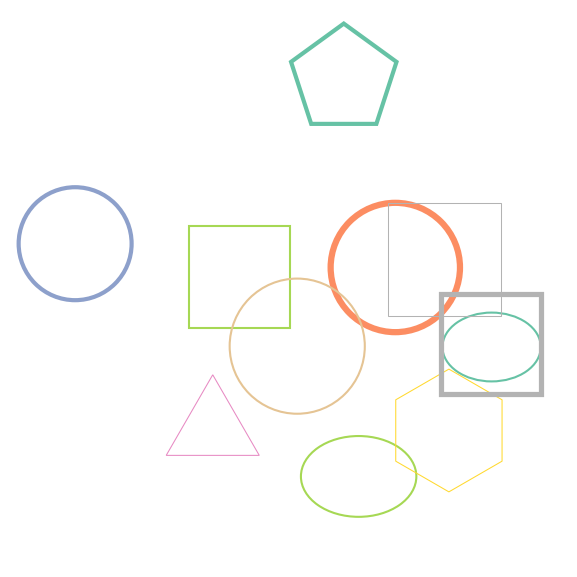[{"shape": "oval", "thickness": 1, "radius": 0.43, "center": [0.851, 0.398]}, {"shape": "pentagon", "thickness": 2, "radius": 0.48, "center": [0.595, 0.862]}, {"shape": "circle", "thickness": 3, "radius": 0.56, "center": [0.685, 0.536]}, {"shape": "circle", "thickness": 2, "radius": 0.49, "center": [0.13, 0.577]}, {"shape": "triangle", "thickness": 0.5, "radius": 0.47, "center": [0.368, 0.257]}, {"shape": "oval", "thickness": 1, "radius": 0.5, "center": [0.621, 0.174]}, {"shape": "square", "thickness": 1, "radius": 0.44, "center": [0.415, 0.519]}, {"shape": "hexagon", "thickness": 0.5, "radius": 0.53, "center": [0.777, 0.254]}, {"shape": "circle", "thickness": 1, "radius": 0.59, "center": [0.515, 0.4]}, {"shape": "square", "thickness": 0.5, "radius": 0.49, "center": [0.77, 0.55]}, {"shape": "square", "thickness": 2.5, "radius": 0.43, "center": [0.851, 0.404]}]